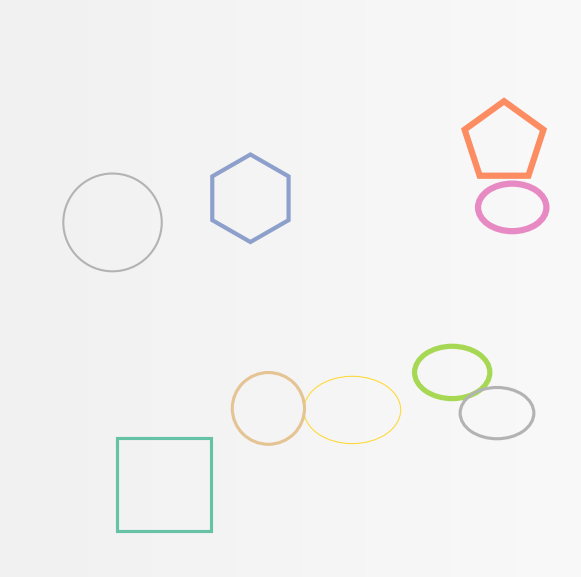[{"shape": "square", "thickness": 1.5, "radius": 0.4, "center": [0.282, 0.16]}, {"shape": "pentagon", "thickness": 3, "radius": 0.36, "center": [0.867, 0.753]}, {"shape": "hexagon", "thickness": 2, "radius": 0.38, "center": [0.431, 0.656]}, {"shape": "oval", "thickness": 3, "radius": 0.29, "center": [0.881, 0.64]}, {"shape": "oval", "thickness": 2.5, "radius": 0.32, "center": [0.778, 0.354]}, {"shape": "oval", "thickness": 0.5, "radius": 0.42, "center": [0.606, 0.289]}, {"shape": "circle", "thickness": 1.5, "radius": 0.31, "center": [0.462, 0.292]}, {"shape": "oval", "thickness": 1.5, "radius": 0.32, "center": [0.855, 0.284]}, {"shape": "circle", "thickness": 1, "radius": 0.42, "center": [0.194, 0.614]}]